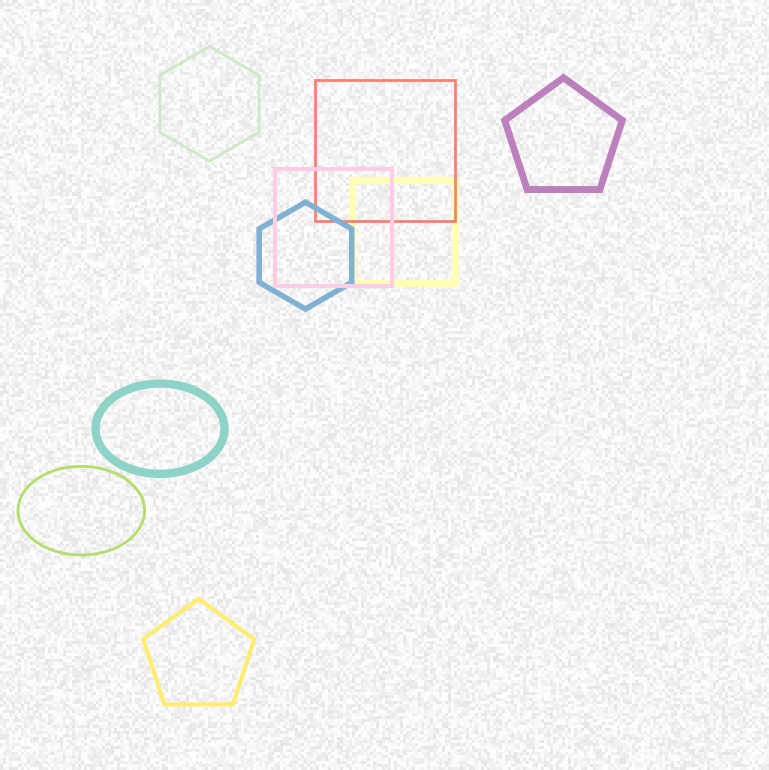[{"shape": "oval", "thickness": 3, "radius": 0.42, "center": [0.208, 0.443]}, {"shape": "square", "thickness": 2.5, "radius": 0.34, "center": [0.524, 0.699]}, {"shape": "square", "thickness": 1, "radius": 0.46, "center": [0.5, 0.805]}, {"shape": "hexagon", "thickness": 2, "radius": 0.35, "center": [0.397, 0.668]}, {"shape": "oval", "thickness": 1, "radius": 0.41, "center": [0.106, 0.337]}, {"shape": "square", "thickness": 1.5, "radius": 0.38, "center": [0.433, 0.705]}, {"shape": "pentagon", "thickness": 2.5, "radius": 0.4, "center": [0.732, 0.819]}, {"shape": "hexagon", "thickness": 1, "radius": 0.37, "center": [0.272, 0.865]}, {"shape": "pentagon", "thickness": 1.5, "radius": 0.38, "center": [0.258, 0.147]}]